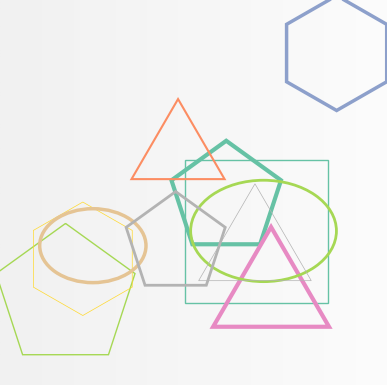[{"shape": "pentagon", "thickness": 3, "radius": 0.74, "center": [0.584, 0.486]}, {"shape": "square", "thickness": 1, "radius": 0.93, "center": [0.662, 0.399]}, {"shape": "triangle", "thickness": 1.5, "radius": 0.69, "center": [0.459, 0.604]}, {"shape": "hexagon", "thickness": 2.5, "radius": 0.75, "center": [0.869, 0.862]}, {"shape": "triangle", "thickness": 3, "radius": 0.86, "center": [0.7, 0.238]}, {"shape": "pentagon", "thickness": 1, "radius": 0.94, "center": [0.169, 0.231]}, {"shape": "oval", "thickness": 2, "radius": 0.94, "center": [0.68, 0.4]}, {"shape": "hexagon", "thickness": 0.5, "radius": 0.74, "center": [0.214, 0.328]}, {"shape": "oval", "thickness": 2.5, "radius": 0.69, "center": [0.24, 0.362]}, {"shape": "pentagon", "thickness": 2, "radius": 0.67, "center": [0.453, 0.368]}, {"shape": "triangle", "thickness": 0.5, "radius": 0.84, "center": [0.658, 0.355]}]